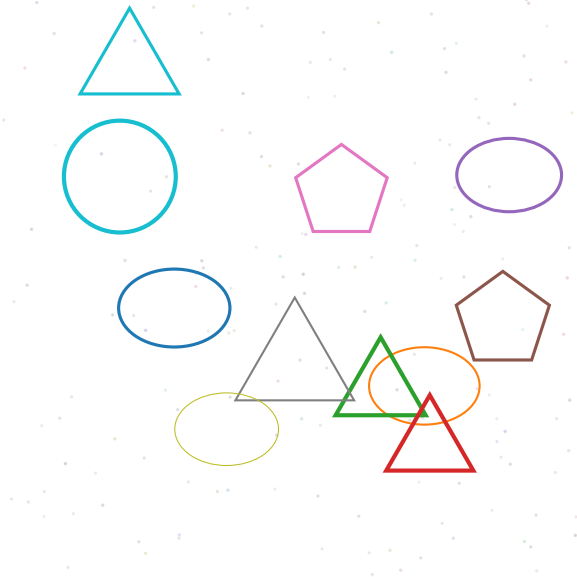[{"shape": "oval", "thickness": 1.5, "radius": 0.48, "center": [0.302, 0.466]}, {"shape": "oval", "thickness": 1, "radius": 0.48, "center": [0.735, 0.331]}, {"shape": "triangle", "thickness": 2, "radius": 0.45, "center": [0.659, 0.325]}, {"shape": "triangle", "thickness": 2, "radius": 0.44, "center": [0.744, 0.228]}, {"shape": "oval", "thickness": 1.5, "radius": 0.45, "center": [0.882, 0.696]}, {"shape": "pentagon", "thickness": 1.5, "radius": 0.42, "center": [0.871, 0.444]}, {"shape": "pentagon", "thickness": 1.5, "radius": 0.42, "center": [0.591, 0.666]}, {"shape": "triangle", "thickness": 1, "radius": 0.59, "center": [0.51, 0.365]}, {"shape": "oval", "thickness": 0.5, "radius": 0.45, "center": [0.392, 0.256]}, {"shape": "circle", "thickness": 2, "radius": 0.48, "center": [0.208, 0.693]}, {"shape": "triangle", "thickness": 1.5, "radius": 0.5, "center": [0.224, 0.886]}]